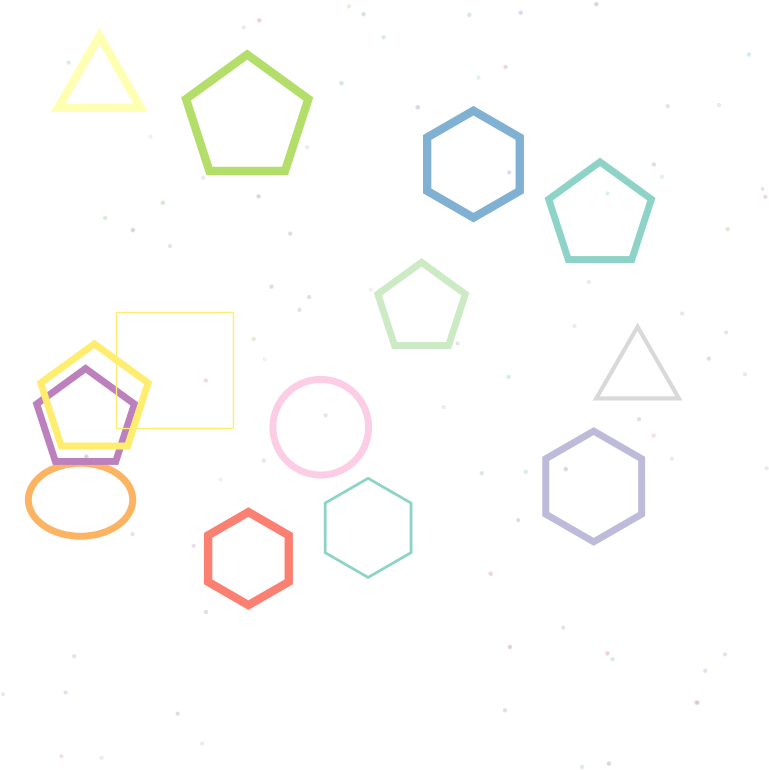[{"shape": "hexagon", "thickness": 1, "radius": 0.32, "center": [0.478, 0.314]}, {"shape": "pentagon", "thickness": 2.5, "radius": 0.35, "center": [0.779, 0.72]}, {"shape": "triangle", "thickness": 3, "radius": 0.31, "center": [0.129, 0.891]}, {"shape": "hexagon", "thickness": 2.5, "radius": 0.36, "center": [0.771, 0.368]}, {"shape": "hexagon", "thickness": 3, "radius": 0.3, "center": [0.323, 0.275]}, {"shape": "hexagon", "thickness": 3, "radius": 0.35, "center": [0.615, 0.787]}, {"shape": "oval", "thickness": 2.5, "radius": 0.34, "center": [0.105, 0.351]}, {"shape": "pentagon", "thickness": 3, "radius": 0.42, "center": [0.321, 0.846]}, {"shape": "circle", "thickness": 2.5, "radius": 0.31, "center": [0.417, 0.445]}, {"shape": "triangle", "thickness": 1.5, "radius": 0.31, "center": [0.828, 0.514]}, {"shape": "pentagon", "thickness": 2.5, "radius": 0.33, "center": [0.111, 0.455]}, {"shape": "pentagon", "thickness": 2.5, "radius": 0.3, "center": [0.548, 0.6]}, {"shape": "square", "thickness": 0.5, "radius": 0.38, "center": [0.227, 0.519]}, {"shape": "pentagon", "thickness": 2.5, "radius": 0.37, "center": [0.123, 0.48]}]